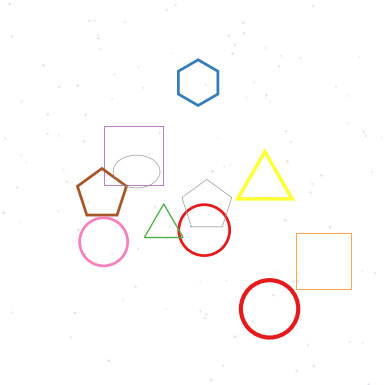[{"shape": "circle", "thickness": 3, "radius": 0.37, "center": [0.7, 0.198]}, {"shape": "circle", "thickness": 2, "radius": 0.33, "center": [0.53, 0.402]}, {"shape": "hexagon", "thickness": 2, "radius": 0.3, "center": [0.515, 0.785]}, {"shape": "triangle", "thickness": 1, "radius": 0.29, "center": [0.425, 0.412]}, {"shape": "square", "thickness": 0.5, "radius": 0.38, "center": [0.347, 0.597]}, {"shape": "square", "thickness": 0.5, "radius": 0.36, "center": [0.839, 0.322]}, {"shape": "triangle", "thickness": 2.5, "radius": 0.41, "center": [0.688, 0.524]}, {"shape": "pentagon", "thickness": 2, "radius": 0.33, "center": [0.265, 0.496]}, {"shape": "circle", "thickness": 2, "radius": 0.31, "center": [0.269, 0.372]}, {"shape": "oval", "thickness": 0.5, "radius": 0.3, "center": [0.355, 0.554]}, {"shape": "pentagon", "thickness": 0.5, "radius": 0.34, "center": [0.537, 0.466]}]